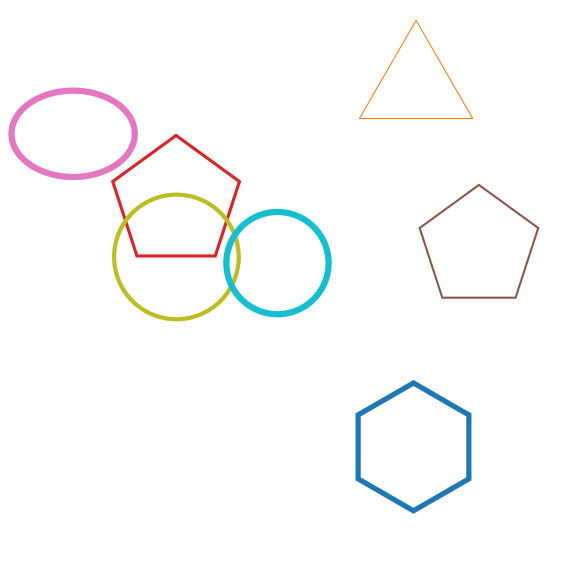[{"shape": "hexagon", "thickness": 2.5, "radius": 0.55, "center": [0.716, 0.225]}, {"shape": "triangle", "thickness": 0.5, "radius": 0.57, "center": [0.721, 0.851]}, {"shape": "pentagon", "thickness": 1.5, "radius": 0.58, "center": [0.305, 0.649]}, {"shape": "pentagon", "thickness": 1, "radius": 0.54, "center": [0.829, 0.571]}, {"shape": "oval", "thickness": 3, "radius": 0.53, "center": [0.127, 0.767]}, {"shape": "circle", "thickness": 2, "radius": 0.54, "center": [0.305, 0.554]}, {"shape": "circle", "thickness": 3, "radius": 0.44, "center": [0.48, 0.544]}]